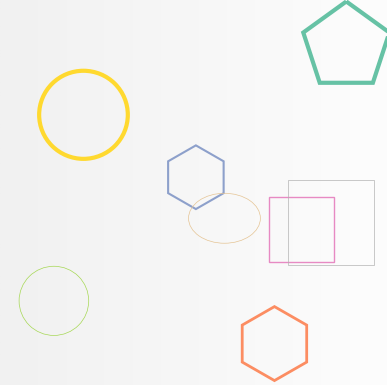[{"shape": "pentagon", "thickness": 3, "radius": 0.58, "center": [0.894, 0.879]}, {"shape": "hexagon", "thickness": 2, "radius": 0.48, "center": [0.708, 0.108]}, {"shape": "hexagon", "thickness": 1.5, "radius": 0.41, "center": [0.505, 0.54]}, {"shape": "square", "thickness": 1, "radius": 0.42, "center": [0.778, 0.403]}, {"shape": "circle", "thickness": 0.5, "radius": 0.45, "center": [0.139, 0.219]}, {"shape": "circle", "thickness": 3, "radius": 0.57, "center": [0.215, 0.702]}, {"shape": "oval", "thickness": 0.5, "radius": 0.46, "center": [0.579, 0.433]}, {"shape": "square", "thickness": 0.5, "radius": 0.55, "center": [0.854, 0.421]}]